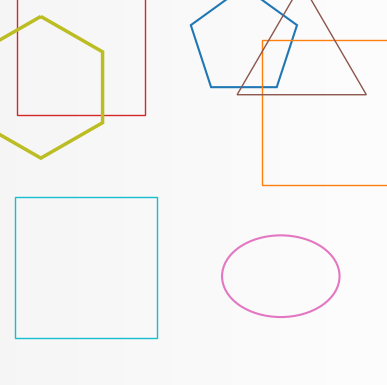[{"shape": "pentagon", "thickness": 1.5, "radius": 0.72, "center": [0.629, 0.89]}, {"shape": "square", "thickness": 1, "radius": 0.94, "center": [0.865, 0.707]}, {"shape": "square", "thickness": 1, "radius": 0.82, "center": [0.209, 0.866]}, {"shape": "triangle", "thickness": 1, "radius": 0.96, "center": [0.779, 0.85]}, {"shape": "oval", "thickness": 1.5, "radius": 0.76, "center": [0.725, 0.283]}, {"shape": "hexagon", "thickness": 2.5, "radius": 0.92, "center": [0.105, 0.773]}, {"shape": "square", "thickness": 1, "radius": 0.92, "center": [0.222, 0.306]}]